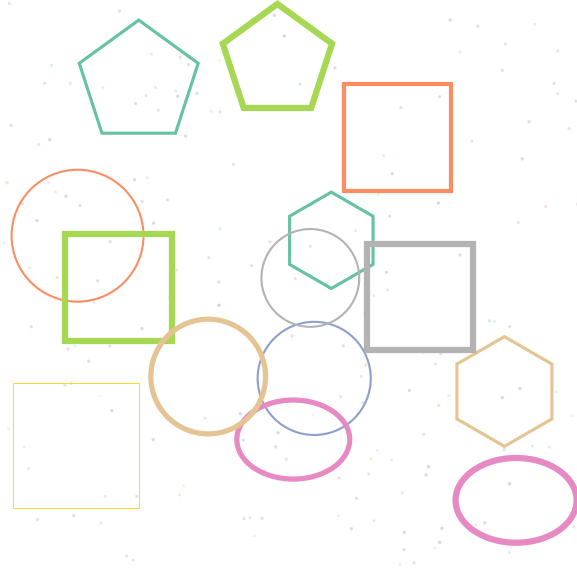[{"shape": "hexagon", "thickness": 1.5, "radius": 0.42, "center": [0.574, 0.583]}, {"shape": "pentagon", "thickness": 1.5, "radius": 0.54, "center": [0.24, 0.856]}, {"shape": "square", "thickness": 2, "radius": 0.46, "center": [0.688, 0.762]}, {"shape": "circle", "thickness": 1, "radius": 0.57, "center": [0.134, 0.591]}, {"shape": "circle", "thickness": 1, "radius": 0.49, "center": [0.544, 0.344]}, {"shape": "oval", "thickness": 3, "radius": 0.52, "center": [0.894, 0.133]}, {"shape": "oval", "thickness": 2.5, "radius": 0.49, "center": [0.508, 0.238]}, {"shape": "pentagon", "thickness": 3, "radius": 0.5, "center": [0.48, 0.893]}, {"shape": "square", "thickness": 3, "radius": 0.46, "center": [0.206, 0.501]}, {"shape": "square", "thickness": 0.5, "radius": 0.54, "center": [0.132, 0.228]}, {"shape": "circle", "thickness": 2.5, "radius": 0.5, "center": [0.36, 0.347]}, {"shape": "hexagon", "thickness": 1.5, "radius": 0.47, "center": [0.873, 0.321]}, {"shape": "square", "thickness": 3, "radius": 0.46, "center": [0.727, 0.486]}, {"shape": "circle", "thickness": 1, "radius": 0.42, "center": [0.537, 0.518]}]